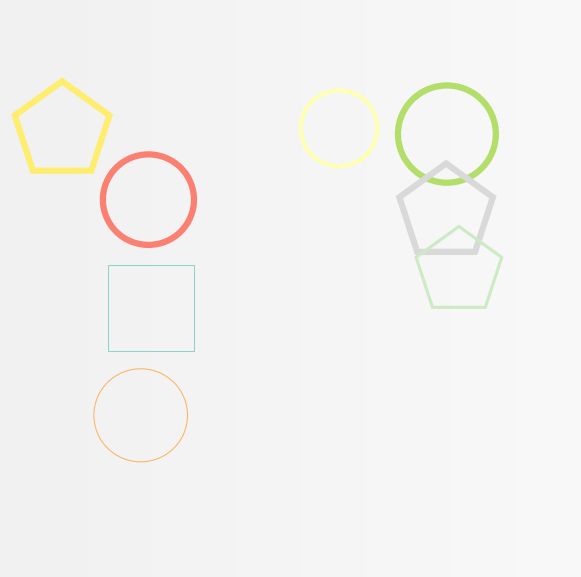[{"shape": "square", "thickness": 0.5, "radius": 0.37, "center": [0.259, 0.466]}, {"shape": "circle", "thickness": 2, "radius": 0.33, "center": [0.583, 0.777]}, {"shape": "circle", "thickness": 3, "radius": 0.39, "center": [0.255, 0.653]}, {"shape": "circle", "thickness": 0.5, "radius": 0.4, "center": [0.242, 0.28]}, {"shape": "circle", "thickness": 3, "radius": 0.42, "center": [0.769, 0.767]}, {"shape": "pentagon", "thickness": 3, "radius": 0.42, "center": [0.768, 0.631]}, {"shape": "pentagon", "thickness": 1.5, "radius": 0.39, "center": [0.79, 0.53]}, {"shape": "pentagon", "thickness": 3, "radius": 0.43, "center": [0.107, 0.773]}]